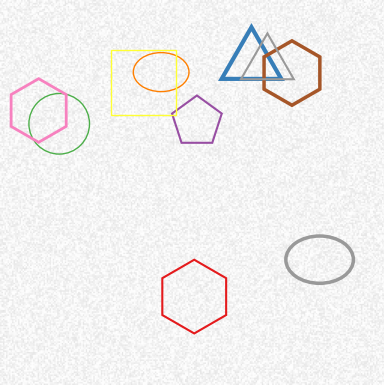[{"shape": "hexagon", "thickness": 1.5, "radius": 0.48, "center": [0.504, 0.23]}, {"shape": "triangle", "thickness": 3, "radius": 0.45, "center": [0.653, 0.84]}, {"shape": "circle", "thickness": 1, "radius": 0.39, "center": [0.154, 0.678]}, {"shape": "pentagon", "thickness": 1.5, "radius": 0.34, "center": [0.511, 0.684]}, {"shape": "oval", "thickness": 1, "radius": 0.36, "center": [0.419, 0.813]}, {"shape": "square", "thickness": 1, "radius": 0.42, "center": [0.373, 0.785]}, {"shape": "hexagon", "thickness": 2.5, "radius": 0.42, "center": [0.758, 0.81]}, {"shape": "hexagon", "thickness": 2, "radius": 0.41, "center": [0.1, 0.713]}, {"shape": "oval", "thickness": 2.5, "radius": 0.44, "center": [0.83, 0.326]}, {"shape": "triangle", "thickness": 1.5, "radius": 0.4, "center": [0.695, 0.834]}]